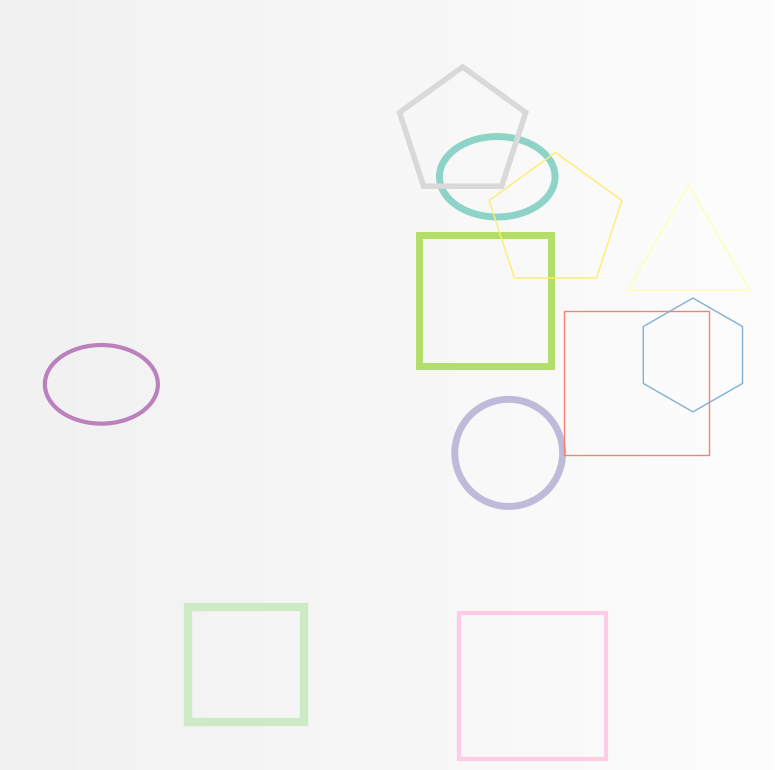[{"shape": "oval", "thickness": 2.5, "radius": 0.37, "center": [0.642, 0.77]}, {"shape": "triangle", "thickness": 0.5, "radius": 0.45, "center": [0.889, 0.669]}, {"shape": "circle", "thickness": 2.5, "radius": 0.35, "center": [0.656, 0.412]}, {"shape": "square", "thickness": 0.5, "radius": 0.47, "center": [0.822, 0.502]}, {"shape": "hexagon", "thickness": 0.5, "radius": 0.37, "center": [0.894, 0.539]}, {"shape": "square", "thickness": 2.5, "radius": 0.43, "center": [0.626, 0.61]}, {"shape": "square", "thickness": 1.5, "radius": 0.47, "center": [0.687, 0.109]}, {"shape": "pentagon", "thickness": 2, "radius": 0.43, "center": [0.597, 0.827]}, {"shape": "oval", "thickness": 1.5, "radius": 0.36, "center": [0.131, 0.501]}, {"shape": "square", "thickness": 3, "radius": 0.37, "center": [0.317, 0.137]}, {"shape": "pentagon", "thickness": 0.5, "radius": 0.45, "center": [0.717, 0.712]}]